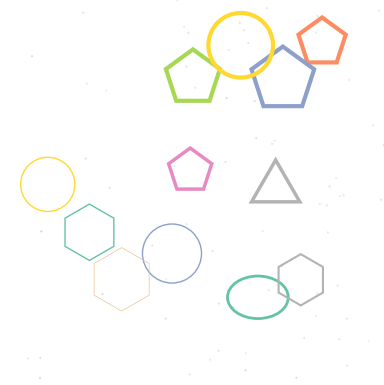[{"shape": "oval", "thickness": 2, "radius": 0.39, "center": [0.67, 0.228]}, {"shape": "hexagon", "thickness": 1, "radius": 0.37, "center": [0.232, 0.397]}, {"shape": "pentagon", "thickness": 3, "radius": 0.32, "center": [0.837, 0.89]}, {"shape": "circle", "thickness": 1, "radius": 0.38, "center": [0.447, 0.341]}, {"shape": "pentagon", "thickness": 3, "radius": 0.43, "center": [0.735, 0.794]}, {"shape": "pentagon", "thickness": 2.5, "radius": 0.29, "center": [0.494, 0.556]}, {"shape": "pentagon", "thickness": 3, "radius": 0.37, "center": [0.501, 0.798]}, {"shape": "circle", "thickness": 3, "radius": 0.42, "center": [0.625, 0.882]}, {"shape": "circle", "thickness": 1, "radius": 0.35, "center": [0.124, 0.521]}, {"shape": "hexagon", "thickness": 0.5, "radius": 0.41, "center": [0.316, 0.274]}, {"shape": "triangle", "thickness": 2.5, "radius": 0.36, "center": [0.716, 0.512]}, {"shape": "hexagon", "thickness": 1.5, "radius": 0.33, "center": [0.781, 0.273]}]